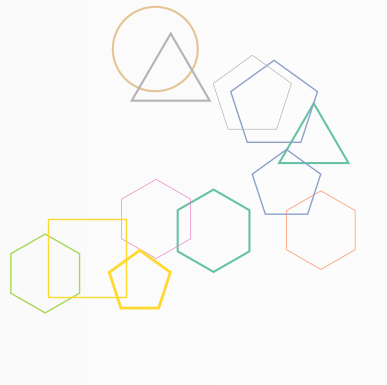[{"shape": "triangle", "thickness": 1.5, "radius": 0.52, "center": [0.81, 0.628]}, {"shape": "hexagon", "thickness": 1.5, "radius": 0.53, "center": [0.551, 0.401]}, {"shape": "hexagon", "thickness": 0.5, "radius": 0.51, "center": [0.828, 0.402]}, {"shape": "pentagon", "thickness": 1, "radius": 0.46, "center": [0.739, 0.519]}, {"shape": "pentagon", "thickness": 1, "radius": 0.59, "center": [0.707, 0.726]}, {"shape": "hexagon", "thickness": 0.5, "radius": 0.51, "center": [0.403, 0.431]}, {"shape": "hexagon", "thickness": 1, "radius": 0.51, "center": [0.117, 0.29]}, {"shape": "square", "thickness": 1, "radius": 0.5, "center": [0.225, 0.33]}, {"shape": "pentagon", "thickness": 2, "radius": 0.41, "center": [0.361, 0.267]}, {"shape": "circle", "thickness": 1.5, "radius": 0.55, "center": [0.401, 0.873]}, {"shape": "triangle", "thickness": 1.5, "radius": 0.58, "center": [0.441, 0.797]}, {"shape": "pentagon", "thickness": 0.5, "radius": 0.53, "center": [0.651, 0.75]}]